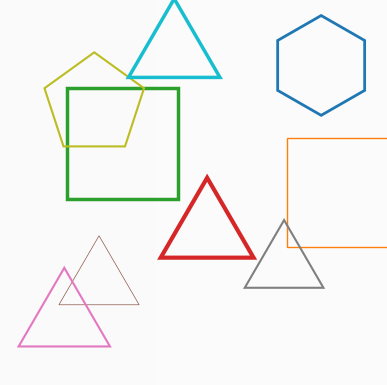[{"shape": "hexagon", "thickness": 2, "radius": 0.65, "center": [0.829, 0.83]}, {"shape": "square", "thickness": 1, "radius": 0.71, "center": [0.882, 0.501]}, {"shape": "square", "thickness": 2.5, "radius": 0.72, "center": [0.316, 0.626]}, {"shape": "triangle", "thickness": 3, "radius": 0.69, "center": [0.535, 0.4]}, {"shape": "triangle", "thickness": 0.5, "radius": 0.6, "center": [0.256, 0.268]}, {"shape": "triangle", "thickness": 1.5, "radius": 0.68, "center": [0.166, 0.168]}, {"shape": "triangle", "thickness": 1.5, "radius": 0.59, "center": [0.733, 0.311]}, {"shape": "pentagon", "thickness": 1.5, "radius": 0.68, "center": [0.243, 0.729]}, {"shape": "triangle", "thickness": 2.5, "radius": 0.68, "center": [0.45, 0.867]}]